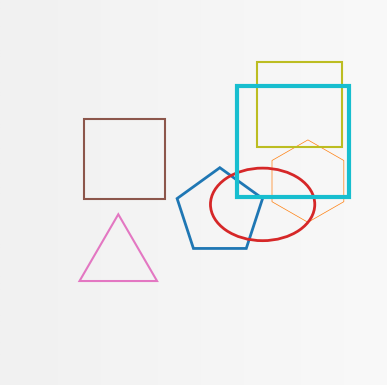[{"shape": "pentagon", "thickness": 2, "radius": 0.58, "center": [0.567, 0.448]}, {"shape": "hexagon", "thickness": 0.5, "radius": 0.54, "center": [0.795, 0.53]}, {"shape": "oval", "thickness": 2, "radius": 0.67, "center": [0.678, 0.469]}, {"shape": "square", "thickness": 1.5, "radius": 0.52, "center": [0.322, 0.587]}, {"shape": "triangle", "thickness": 1.5, "radius": 0.58, "center": [0.305, 0.328]}, {"shape": "square", "thickness": 1.5, "radius": 0.55, "center": [0.773, 0.728]}, {"shape": "square", "thickness": 3, "radius": 0.73, "center": [0.756, 0.633]}]